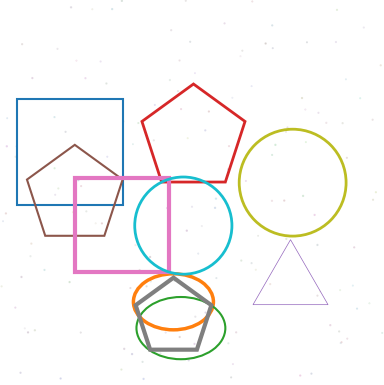[{"shape": "square", "thickness": 1.5, "radius": 0.69, "center": [0.182, 0.605]}, {"shape": "oval", "thickness": 2.5, "radius": 0.52, "center": [0.45, 0.216]}, {"shape": "oval", "thickness": 1.5, "radius": 0.58, "center": [0.47, 0.148]}, {"shape": "pentagon", "thickness": 2, "radius": 0.7, "center": [0.503, 0.641]}, {"shape": "triangle", "thickness": 0.5, "radius": 0.56, "center": [0.755, 0.265]}, {"shape": "pentagon", "thickness": 1.5, "radius": 0.65, "center": [0.194, 0.493]}, {"shape": "square", "thickness": 3, "radius": 0.61, "center": [0.316, 0.416]}, {"shape": "pentagon", "thickness": 3, "radius": 0.52, "center": [0.451, 0.175]}, {"shape": "circle", "thickness": 2, "radius": 0.69, "center": [0.76, 0.526]}, {"shape": "circle", "thickness": 2, "radius": 0.63, "center": [0.476, 0.414]}]